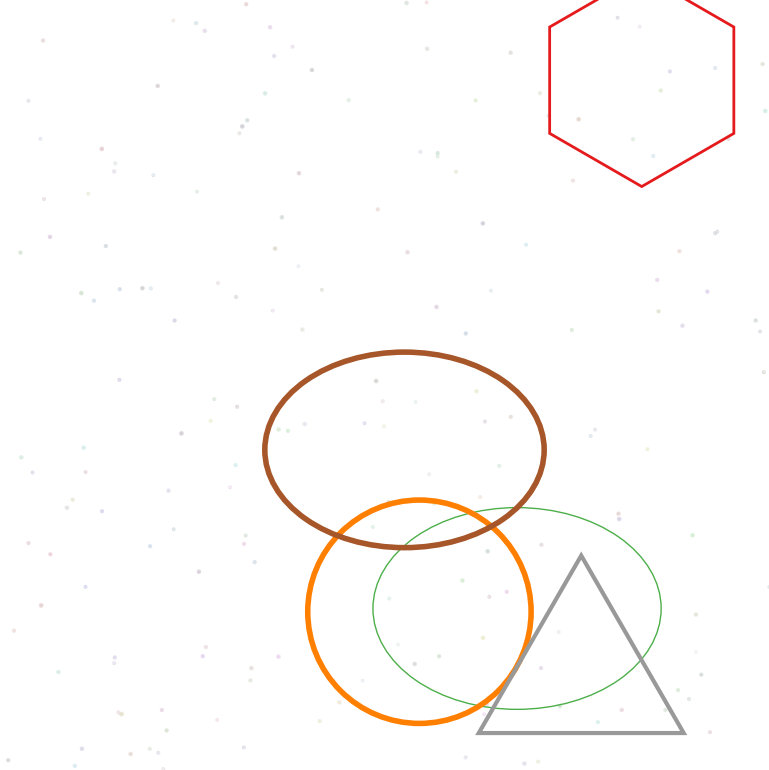[{"shape": "hexagon", "thickness": 1, "radius": 0.69, "center": [0.833, 0.896]}, {"shape": "oval", "thickness": 0.5, "radius": 0.94, "center": [0.671, 0.21]}, {"shape": "circle", "thickness": 2, "radius": 0.73, "center": [0.545, 0.206]}, {"shape": "oval", "thickness": 2, "radius": 0.91, "center": [0.525, 0.416]}, {"shape": "triangle", "thickness": 1.5, "radius": 0.77, "center": [0.755, 0.125]}]